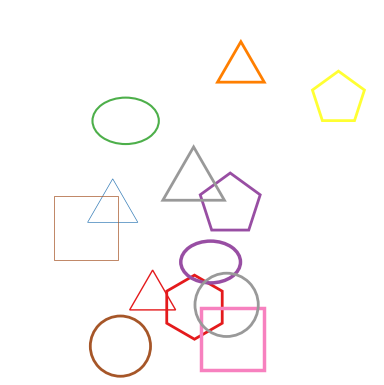[{"shape": "hexagon", "thickness": 2, "radius": 0.42, "center": [0.505, 0.202]}, {"shape": "triangle", "thickness": 1, "radius": 0.34, "center": [0.396, 0.23]}, {"shape": "triangle", "thickness": 0.5, "radius": 0.38, "center": [0.293, 0.46]}, {"shape": "oval", "thickness": 1.5, "radius": 0.43, "center": [0.326, 0.686]}, {"shape": "pentagon", "thickness": 2, "radius": 0.41, "center": [0.598, 0.469]}, {"shape": "oval", "thickness": 2.5, "radius": 0.39, "center": [0.547, 0.319]}, {"shape": "triangle", "thickness": 2, "radius": 0.35, "center": [0.626, 0.822]}, {"shape": "pentagon", "thickness": 2, "radius": 0.36, "center": [0.879, 0.744]}, {"shape": "circle", "thickness": 2, "radius": 0.39, "center": [0.313, 0.101]}, {"shape": "square", "thickness": 0.5, "radius": 0.42, "center": [0.223, 0.408]}, {"shape": "square", "thickness": 2.5, "radius": 0.41, "center": [0.603, 0.12]}, {"shape": "triangle", "thickness": 2, "radius": 0.46, "center": [0.503, 0.526]}, {"shape": "circle", "thickness": 2, "radius": 0.41, "center": [0.589, 0.208]}]